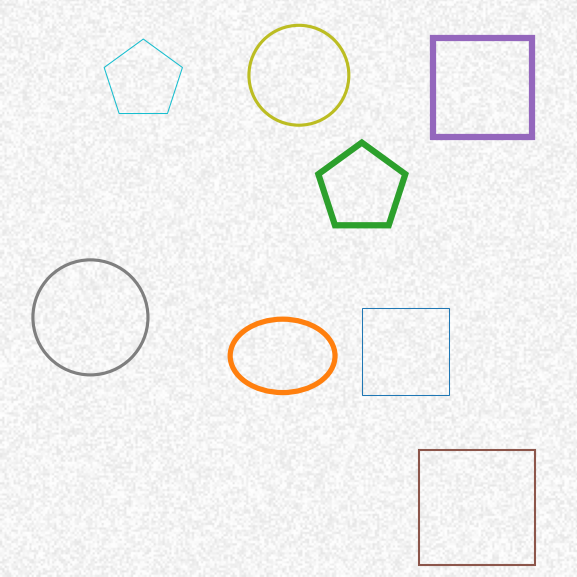[{"shape": "square", "thickness": 0.5, "radius": 0.38, "center": [0.702, 0.39]}, {"shape": "oval", "thickness": 2.5, "radius": 0.45, "center": [0.489, 0.383]}, {"shape": "pentagon", "thickness": 3, "radius": 0.4, "center": [0.627, 0.673]}, {"shape": "square", "thickness": 3, "radius": 0.43, "center": [0.835, 0.847]}, {"shape": "square", "thickness": 1, "radius": 0.5, "center": [0.826, 0.12]}, {"shape": "circle", "thickness": 1.5, "radius": 0.5, "center": [0.157, 0.45]}, {"shape": "circle", "thickness": 1.5, "radius": 0.43, "center": [0.518, 0.869]}, {"shape": "pentagon", "thickness": 0.5, "radius": 0.36, "center": [0.248, 0.86]}]